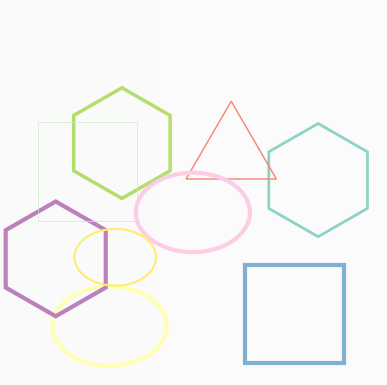[{"shape": "hexagon", "thickness": 2, "radius": 0.73, "center": [0.821, 0.532]}, {"shape": "oval", "thickness": 3, "radius": 0.74, "center": [0.283, 0.153]}, {"shape": "triangle", "thickness": 1, "radius": 0.67, "center": [0.597, 0.602]}, {"shape": "square", "thickness": 3, "radius": 0.64, "center": [0.76, 0.184]}, {"shape": "hexagon", "thickness": 2.5, "radius": 0.72, "center": [0.315, 0.628]}, {"shape": "oval", "thickness": 3, "radius": 0.74, "center": [0.498, 0.448]}, {"shape": "hexagon", "thickness": 3, "radius": 0.75, "center": [0.144, 0.328]}, {"shape": "square", "thickness": 0.5, "radius": 0.64, "center": [0.226, 0.555]}, {"shape": "oval", "thickness": 1.5, "radius": 0.53, "center": [0.298, 0.332]}]